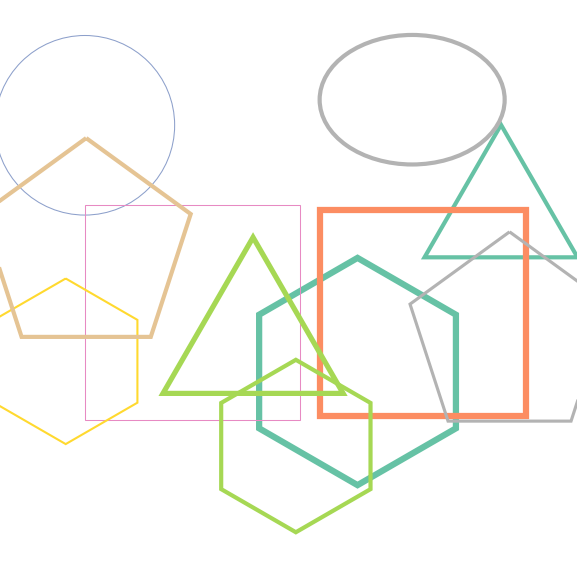[{"shape": "hexagon", "thickness": 3, "radius": 0.98, "center": [0.619, 0.356]}, {"shape": "triangle", "thickness": 2, "radius": 0.76, "center": [0.868, 0.63]}, {"shape": "square", "thickness": 3, "radius": 0.89, "center": [0.732, 0.457]}, {"shape": "circle", "thickness": 0.5, "radius": 0.78, "center": [0.147, 0.782]}, {"shape": "square", "thickness": 0.5, "radius": 0.93, "center": [0.333, 0.459]}, {"shape": "triangle", "thickness": 2.5, "radius": 0.9, "center": [0.438, 0.408]}, {"shape": "hexagon", "thickness": 2, "radius": 0.75, "center": [0.512, 0.227]}, {"shape": "hexagon", "thickness": 1, "radius": 0.72, "center": [0.114, 0.374]}, {"shape": "pentagon", "thickness": 2, "radius": 0.95, "center": [0.149, 0.57]}, {"shape": "pentagon", "thickness": 1.5, "radius": 0.91, "center": [0.882, 0.417]}, {"shape": "oval", "thickness": 2, "radius": 0.8, "center": [0.714, 0.826]}]